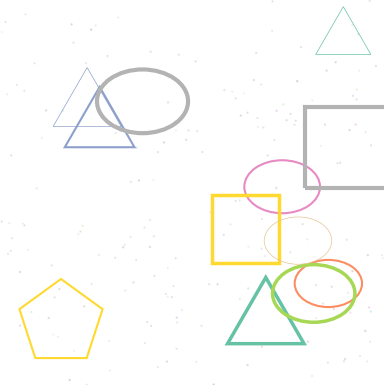[{"shape": "triangle", "thickness": 2.5, "radius": 0.57, "center": [0.69, 0.165]}, {"shape": "triangle", "thickness": 0.5, "radius": 0.41, "center": [0.892, 0.9]}, {"shape": "oval", "thickness": 1.5, "radius": 0.44, "center": [0.853, 0.264]}, {"shape": "triangle", "thickness": 0.5, "radius": 0.51, "center": [0.226, 0.722]}, {"shape": "triangle", "thickness": 1.5, "radius": 0.52, "center": [0.259, 0.67]}, {"shape": "oval", "thickness": 1.5, "radius": 0.49, "center": [0.733, 0.515]}, {"shape": "oval", "thickness": 2.5, "radius": 0.53, "center": [0.815, 0.238]}, {"shape": "pentagon", "thickness": 1.5, "radius": 0.57, "center": [0.158, 0.162]}, {"shape": "square", "thickness": 2.5, "radius": 0.44, "center": [0.638, 0.405]}, {"shape": "oval", "thickness": 0.5, "radius": 0.44, "center": [0.774, 0.375]}, {"shape": "oval", "thickness": 3, "radius": 0.59, "center": [0.37, 0.737]}, {"shape": "square", "thickness": 3, "radius": 0.52, "center": [0.896, 0.617]}]